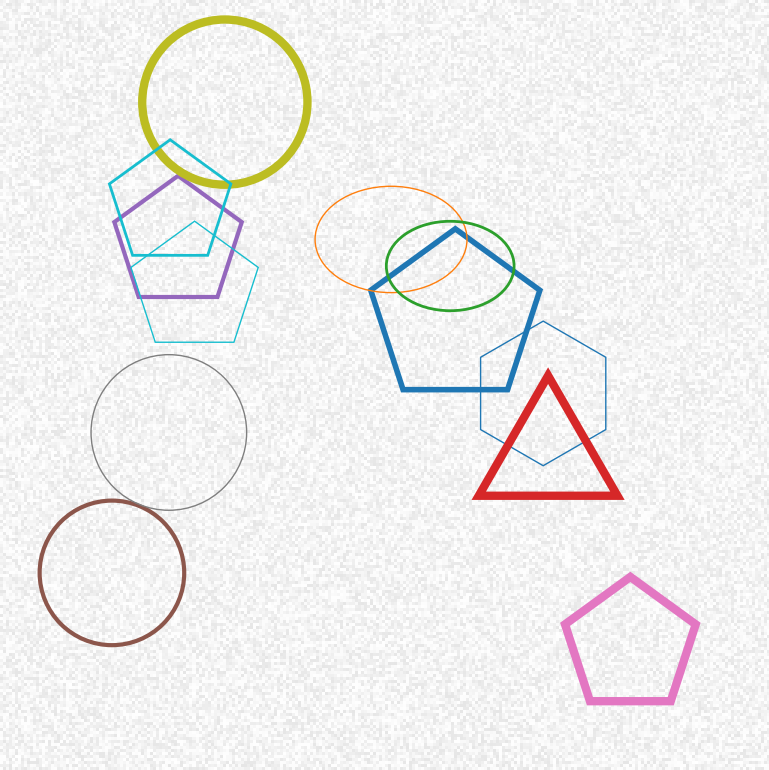[{"shape": "hexagon", "thickness": 0.5, "radius": 0.47, "center": [0.705, 0.489]}, {"shape": "pentagon", "thickness": 2, "radius": 0.58, "center": [0.591, 0.587]}, {"shape": "oval", "thickness": 0.5, "radius": 0.49, "center": [0.508, 0.689]}, {"shape": "oval", "thickness": 1, "radius": 0.41, "center": [0.585, 0.655]}, {"shape": "triangle", "thickness": 3, "radius": 0.52, "center": [0.712, 0.408]}, {"shape": "pentagon", "thickness": 1.5, "radius": 0.43, "center": [0.231, 0.685]}, {"shape": "circle", "thickness": 1.5, "radius": 0.47, "center": [0.145, 0.256]}, {"shape": "pentagon", "thickness": 3, "radius": 0.45, "center": [0.819, 0.162]}, {"shape": "circle", "thickness": 0.5, "radius": 0.51, "center": [0.219, 0.438]}, {"shape": "circle", "thickness": 3, "radius": 0.54, "center": [0.292, 0.867]}, {"shape": "pentagon", "thickness": 0.5, "radius": 0.43, "center": [0.253, 0.626]}, {"shape": "pentagon", "thickness": 1, "radius": 0.41, "center": [0.221, 0.736]}]